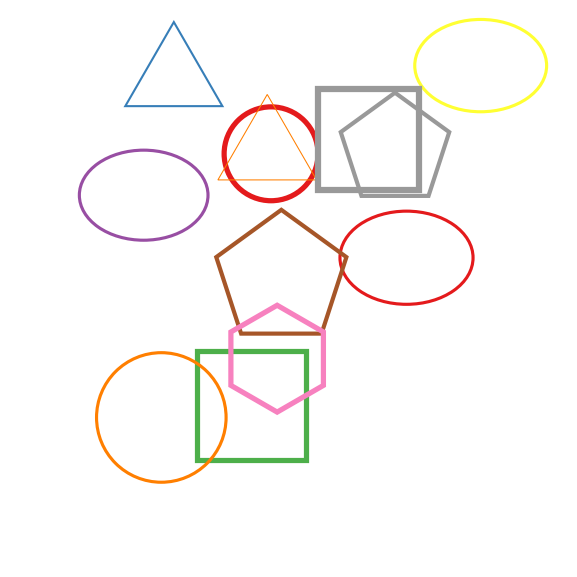[{"shape": "circle", "thickness": 2.5, "radius": 0.41, "center": [0.469, 0.733]}, {"shape": "oval", "thickness": 1.5, "radius": 0.58, "center": [0.704, 0.553]}, {"shape": "triangle", "thickness": 1, "radius": 0.49, "center": [0.301, 0.864]}, {"shape": "square", "thickness": 2.5, "radius": 0.47, "center": [0.436, 0.298]}, {"shape": "oval", "thickness": 1.5, "radius": 0.56, "center": [0.249, 0.661]}, {"shape": "triangle", "thickness": 0.5, "radius": 0.49, "center": [0.463, 0.737]}, {"shape": "circle", "thickness": 1.5, "radius": 0.56, "center": [0.279, 0.276]}, {"shape": "oval", "thickness": 1.5, "radius": 0.57, "center": [0.832, 0.886]}, {"shape": "pentagon", "thickness": 2, "radius": 0.59, "center": [0.487, 0.517]}, {"shape": "hexagon", "thickness": 2.5, "radius": 0.46, "center": [0.48, 0.378]}, {"shape": "pentagon", "thickness": 2, "radius": 0.49, "center": [0.684, 0.74]}, {"shape": "square", "thickness": 3, "radius": 0.44, "center": [0.637, 0.757]}]